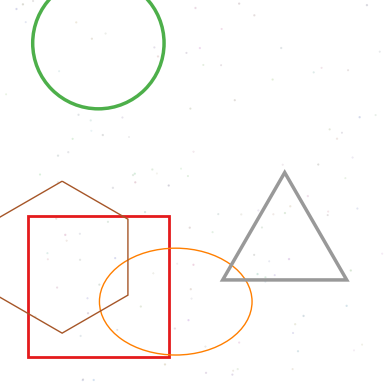[{"shape": "square", "thickness": 2, "radius": 0.92, "center": [0.255, 0.257]}, {"shape": "circle", "thickness": 2.5, "radius": 0.85, "center": [0.256, 0.888]}, {"shape": "oval", "thickness": 1, "radius": 0.99, "center": [0.456, 0.217]}, {"shape": "hexagon", "thickness": 1, "radius": 0.99, "center": [0.161, 0.332]}, {"shape": "triangle", "thickness": 2.5, "radius": 0.93, "center": [0.739, 0.366]}]